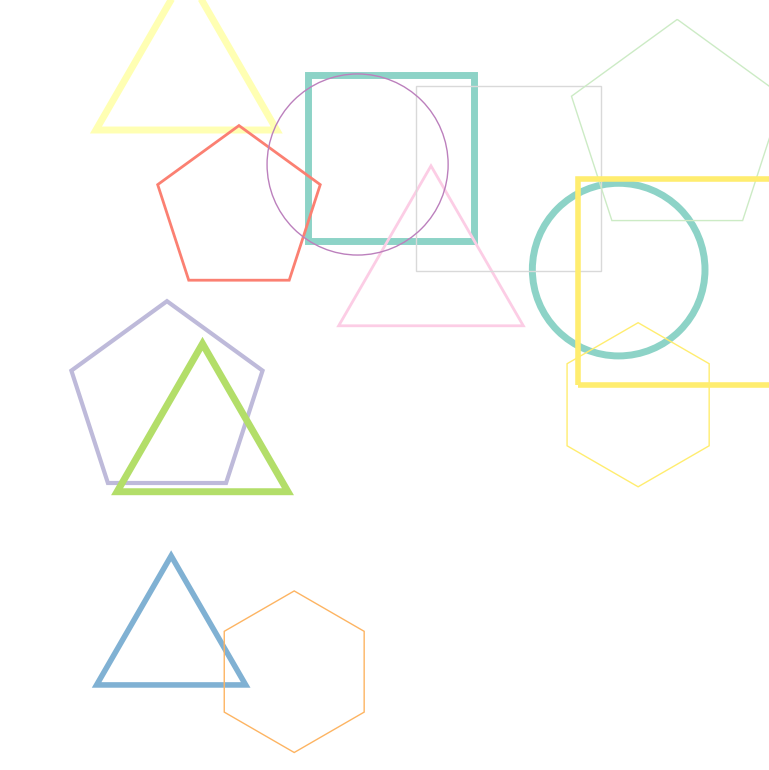[{"shape": "square", "thickness": 2.5, "radius": 0.54, "center": [0.508, 0.795]}, {"shape": "circle", "thickness": 2.5, "radius": 0.56, "center": [0.803, 0.65]}, {"shape": "triangle", "thickness": 2.5, "radius": 0.68, "center": [0.242, 0.899]}, {"shape": "pentagon", "thickness": 1.5, "radius": 0.65, "center": [0.217, 0.478]}, {"shape": "pentagon", "thickness": 1, "radius": 0.56, "center": [0.31, 0.726]}, {"shape": "triangle", "thickness": 2, "radius": 0.56, "center": [0.222, 0.166]}, {"shape": "hexagon", "thickness": 0.5, "radius": 0.52, "center": [0.382, 0.128]}, {"shape": "triangle", "thickness": 2.5, "radius": 0.64, "center": [0.263, 0.425]}, {"shape": "triangle", "thickness": 1, "radius": 0.69, "center": [0.56, 0.646]}, {"shape": "square", "thickness": 0.5, "radius": 0.6, "center": [0.66, 0.768]}, {"shape": "circle", "thickness": 0.5, "radius": 0.59, "center": [0.464, 0.786]}, {"shape": "pentagon", "thickness": 0.5, "radius": 0.72, "center": [0.88, 0.83]}, {"shape": "square", "thickness": 2, "radius": 0.67, "center": [0.884, 0.634]}, {"shape": "hexagon", "thickness": 0.5, "radius": 0.53, "center": [0.829, 0.474]}]